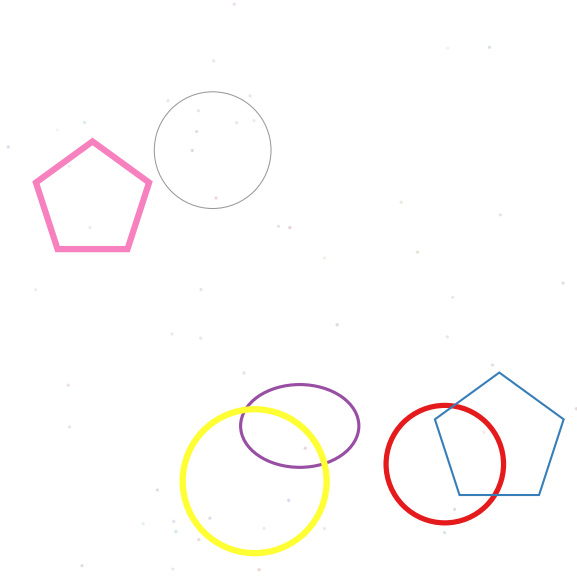[{"shape": "circle", "thickness": 2.5, "radius": 0.51, "center": [0.77, 0.195]}, {"shape": "pentagon", "thickness": 1, "radius": 0.59, "center": [0.865, 0.237]}, {"shape": "oval", "thickness": 1.5, "radius": 0.51, "center": [0.519, 0.262]}, {"shape": "circle", "thickness": 3, "radius": 0.62, "center": [0.441, 0.166]}, {"shape": "pentagon", "thickness": 3, "radius": 0.52, "center": [0.16, 0.651]}, {"shape": "circle", "thickness": 0.5, "radius": 0.51, "center": [0.368, 0.739]}]